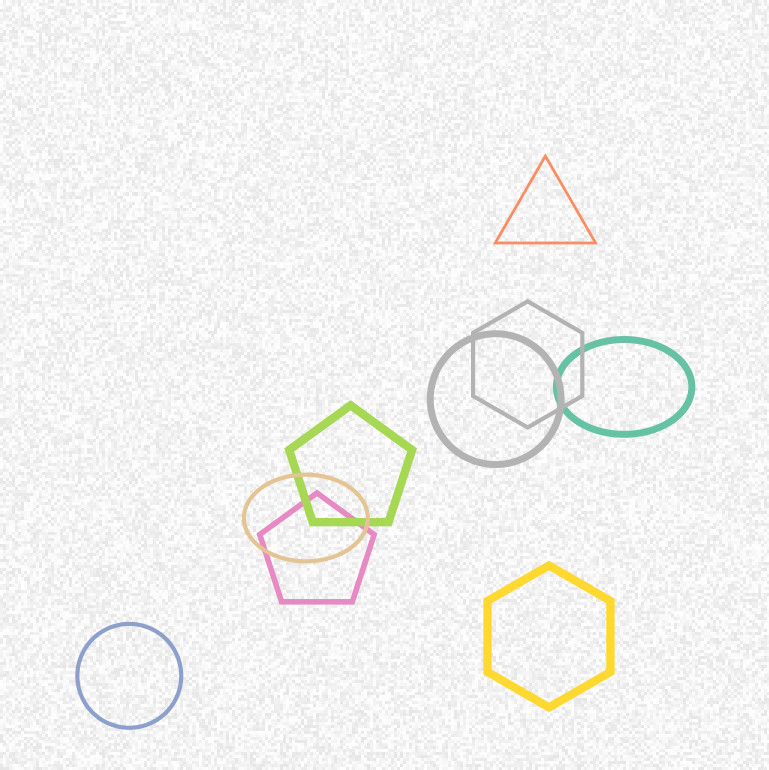[{"shape": "oval", "thickness": 2.5, "radius": 0.44, "center": [0.811, 0.498]}, {"shape": "triangle", "thickness": 1, "radius": 0.38, "center": [0.708, 0.722]}, {"shape": "circle", "thickness": 1.5, "radius": 0.34, "center": [0.168, 0.122]}, {"shape": "pentagon", "thickness": 2, "radius": 0.39, "center": [0.412, 0.282]}, {"shape": "pentagon", "thickness": 3, "radius": 0.42, "center": [0.455, 0.39]}, {"shape": "hexagon", "thickness": 3, "radius": 0.46, "center": [0.713, 0.173]}, {"shape": "oval", "thickness": 1.5, "radius": 0.4, "center": [0.397, 0.327]}, {"shape": "hexagon", "thickness": 1.5, "radius": 0.41, "center": [0.685, 0.527]}, {"shape": "circle", "thickness": 2.5, "radius": 0.42, "center": [0.644, 0.482]}]